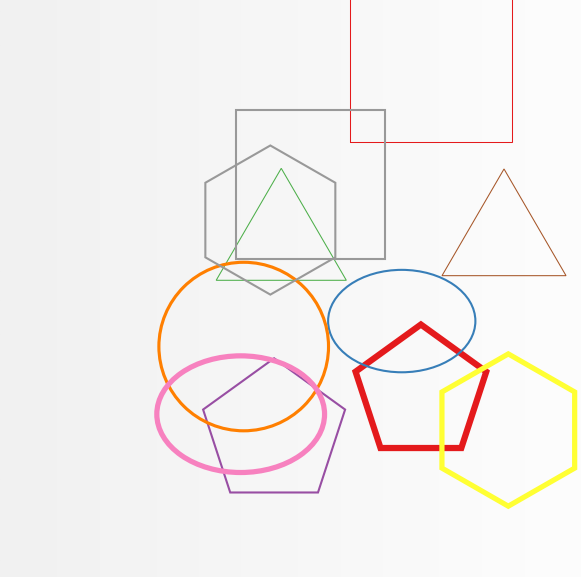[{"shape": "square", "thickness": 0.5, "radius": 0.7, "center": [0.742, 0.892]}, {"shape": "pentagon", "thickness": 3, "radius": 0.59, "center": [0.724, 0.319]}, {"shape": "oval", "thickness": 1, "radius": 0.63, "center": [0.691, 0.443]}, {"shape": "triangle", "thickness": 0.5, "radius": 0.65, "center": [0.484, 0.578]}, {"shape": "pentagon", "thickness": 1, "radius": 0.64, "center": [0.472, 0.25]}, {"shape": "circle", "thickness": 1.5, "radius": 0.73, "center": [0.419, 0.399]}, {"shape": "hexagon", "thickness": 2.5, "radius": 0.66, "center": [0.874, 0.254]}, {"shape": "triangle", "thickness": 0.5, "radius": 0.62, "center": [0.867, 0.583]}, {"shape": "oval", "thickness": 2.5, "radius": 0.72, "center": [0.414, 0.282]}, {"shape": "hexagon", "thickness": 1, "radius": 0.65, "center": [0.465, 0.618]}, {"shape": "square", "thickness": 1, "radius": 0.64, "center": [0.534, 0.679]}]